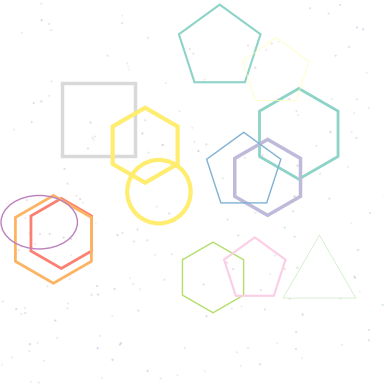[{"shape": "pentagon", "thickness": 1.5, "radius": 0.56, "center": [0.571, 0.877]}, {"shape": "hexagon", "thickness": 2, "radius": 0.59, "center": [0.776, 0.652]}, {"shape": "pentagon", "thickness": 0.5, "radius": 0.45, "center": [0.717, 0.812]}, {"shape": "hexagon", "thickness": 2.5, "radius": 0.49, "center": [0.695, 0.539]}, {"shape": "hexagon", "thickness": 2, "radius": 0.45, "center": [0.159, 0.394]}, {"shape": "pentagon", "thickness": 1, "radius": 0.51, "center": [0.633, 0.555]}, {"shape": "hexagon", "thickness": 2, "radius": 0.57, "center": [0.139, 0.378]}, {"shape": "hexagon", "thickness": 1, "radius": 0.46, "center": [0.553, 0.279]}, {"shape": "pentagon", "thickness": 1.5, "radius": 0.42, "center": [0.662, 0.3]}, {"shape": "square", "thickness": 2.5, "radius": 0.47, "center": [0.257, 0.69]}, {"shape": "oval", "thickness": 1, "radius": 0.5, "center": [0.102, 0.423]}, {"shape": "triangle", "thickness": 0.5, "radius": 0.55, "center": [0.83, 0.28]}, {"shape": "hexagon", "thickness": 3, "radius": 0.49, "center": [0.377, 0.623]}, {"shape": "circle", "thickness": 3, "radius": 0.41, "center": [0.413, 0.502]}]